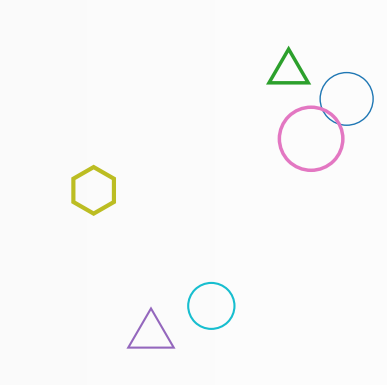[{"shape": "circle", "thickness": 1, "radius": 0.34, "center": [0.895, 0.743]}, {"shape": "triangle", "thickness": 2.5, "radius": 0.29, "center": [0.745, 0.814]}, {"shape": "triangle", "thickness": 1.5, "radius": 0.34, "center": [0.39, 0.131]}, {"shape": "circle", "thickness": 2.5, "radius": 0.41, "center": [0.803, 0.64]}, {"shape": "hexagon", "thickness": 3, "radius": 0.3, "center": [0.242, 0.506]}, {"shape": "circle", "thickness": 1.5, "radius": 0.3, "center": [0.545, 0.205]}]